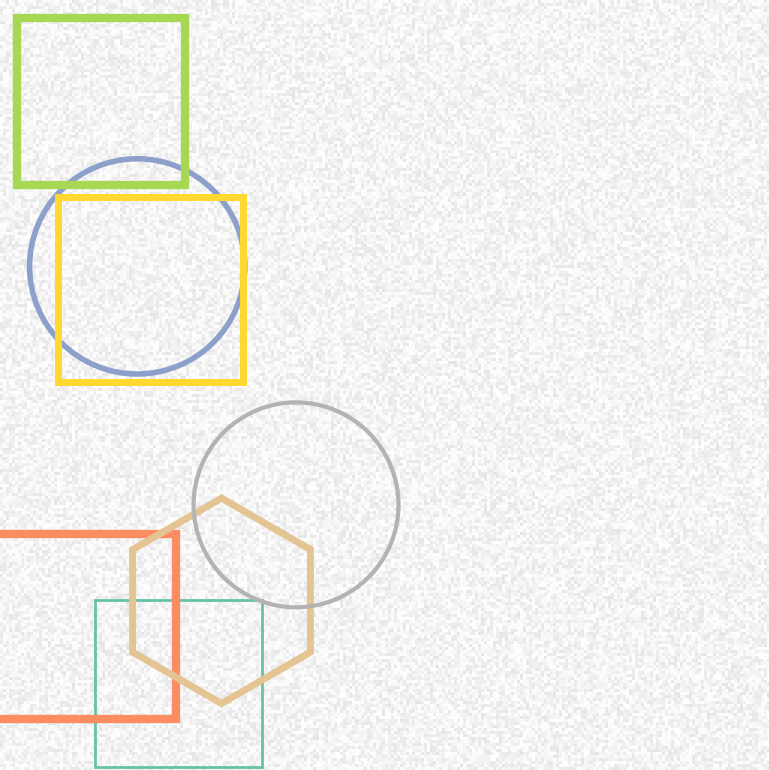[{"shape": "square", "thickness": 1, "radius": 0.54, "center": [0.232, 0.112]}, {"shape": "square", "thickness": 3, "radius": 0.6, "center": [0.108, 0.186]}, {"shape": "circle", "thickness": 2, "radius": 0.7, "center": [0.178, 0.654]}, {"shape": "square", "thickness": 3, "radius": 0.54, "center": [0.131, 0.868]}, {"shape": "square", "thickness": 2.5, "radius": 0.6, "center": [0.195, 0.624]}, {"shape": "hexagon", "thickness": 2.5, "radius": 0.67, "center": [0.288, 0.22]}, {"shape": "circle", "thickness": 1.5, "radius": 0.67, "center": [0.384, 0.344]}]